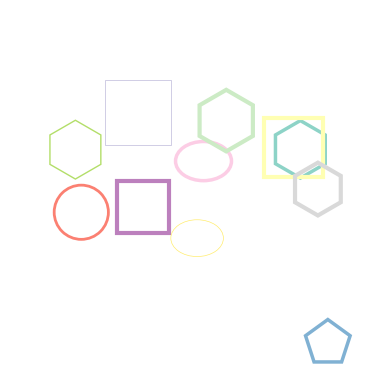[{"shape": "hexagon", "thickness": 2.5, "radius": 0.37, "center": [0.78, 0.612]}, {"shape": "square", "thickness": 3, "radius": 0.38, "center": [0.763, 0.616]}, {"shape": "square", "thickness": 0.5, "radius": 0.42, "center": [0.358, 0.708]}, {"shape": "circle", "thickness": 2, "radius": 0.35, "center": [0.211, 0.449]}, {"shape": "pentagon", "thickness": 2.5, "radius": 0.3, "center": [0.852, 0.109]}, {"shape": "hexagon", "thickness": 1, "radius": 0.38, "center": [0.196, 0.611]}, {"shape": "oval", "thickness": 2.5, "radius": 0.36, "center": [0.529, 0.582]}, {"shape": "hexagon", "thickness": 3, "radius": 0.34, "center": [0.826, 0.509]}, {"shape": "square", "thickness": 3, "radius": 0.33, "center": [0.371, 0.463]}, {"shape": "hexagon", "thickness": 3, "radius": 0.4, "center": [0.588, 0.687]}, {"shape": "oval", "thickness": 0.5, "radius": 0.34, "center": [0.512, 0.381]}]